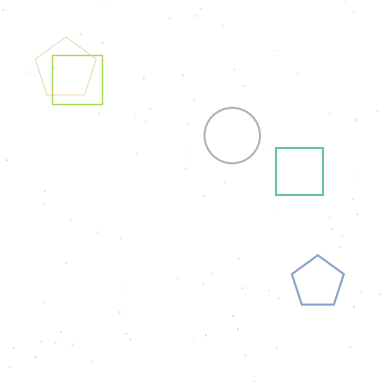[{"shape": "square", "thickness": 1.5, "radius": 0.3, "center": [0.778, 0.554]}, {"shape": "pentagon", "thickness": 1.5, "radius": 0.35, "center": [0.826, 0.266]}, {"shape": "square", "thickness": 1, "radius": 0.32, "center": [0.2, 0.793]}, {"shape": "pentagon", "thickness": 0.5, "radius": 0.42, "center": [0.171, 0.821]}, {"shape": "circle", "thickness": 1.5, "radius": 0.36, "center": [0.603, 0.648]}]